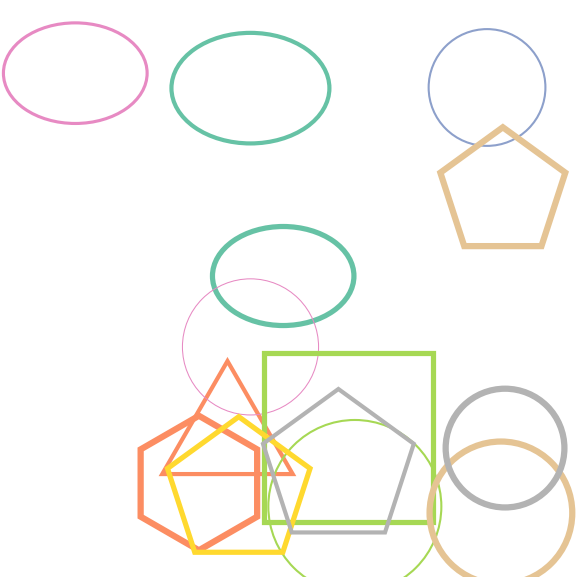[{"shape": "oval", "thickness": 2, "radius": 0.68, "center": [0.434, 0.846]}, {"shape": "oval", "thickness": 2.5, "radius": 0.61, "center": [0.49, 0.521]}, {"shape": "hexagon", "thickness": 3, "radius": 0.58, "center": [0.344, 0.163]}, {"shape": "triangle", "thickness": 2, "radius": 0.65, "center": [0.394, 0.243]}, {"shape": "circle", "thickness": 1, "radius": 0.51, "center": [0.843, 0.848]}, {"shape": "oval", "thickness": 1.5, "radius": 0.62, "center": [0.13, 0.872]}, {"shape": "circle", "thickness": 0.5, "radius": 0.59, "center": [0.434, 0.398]}, {"shape": "square", "thickness": 2.5, "radius": 0.73, "center": [0.603, 0.242]}, {"shape": "circle", "thickness": 1, "radius": 0.75, "center": [0.614, 0.122]}, {"shape": "pentagon", "thickness": 2.5, "radius": 0.65, "center": [0.413, 0.148]}, {"shape": "pentagon", "thickness": 3, "radius": 0.57, "center": [0.871, 0.665]}, {"shape": "circle", "thickness": 3, "radius": 0.62, "center": [0.867, 0.111]}, {"shape": "circle", "thickness": 3, "radius": 0.51, "center": [0.875, 0.223]}, {"shape": "pentagon", "thickness": 2, "radius": 0.69, "center": [0.586, 0.188]}]